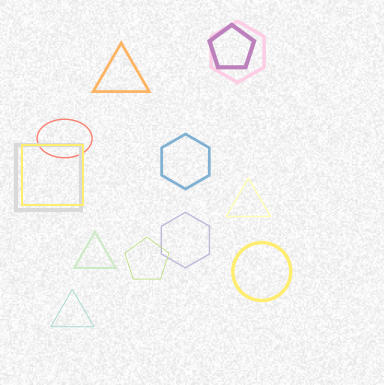[{"shape": "triangle", "thickness": 0.5, "radius": 0.32, "center": [0.188, 0.184]}, {"shape": "triangle", "thickness": 1, "radius": 0.33, "center": [0.645, 0.471]}, {"shape": "hexagon", "thickness": 1, "radius": 0.36, "center": [0.482, 0.376]}, {"shape": "oval", "thickness": 1, "radius": 0.36, "center": [0.168, 0.64]}, {"shape": "hexagon", "thickness": 2, "radius": 0.36, "center": [0.482, 0.58]}, {"shape": "triangle", "thickness": 2, "radius": 0.42, "center": [0.315, 0.804]}, {"shape": "pentagon", "thickness": 0.5, "radius": 0.3, "center": [0.382, 0.324]}, {"shape": "hexagon", "thickness": 2.5, "radius": 0.4, "center": [0.617, 0.865]}, {"shape": "square", "thickness": 3, "radius": 0.42, "center": [0.125, 0.539]}, {"shape": "pentagon", "thickness": 3, "radius": 0.3, "center": [0.602, 0.874]}, {"shape": "triangle", "thickness": 1.5, "radius": 0.31, "center": [0.247, 0.335]}, {"shape": "square", "thickness": 1.5, "radius": 0.39, "center": [0.137, 0.546]}, {"shape": "circle", "thickness": 2.5, "radius": 0.38, "center": [0.68, 0.295]}]